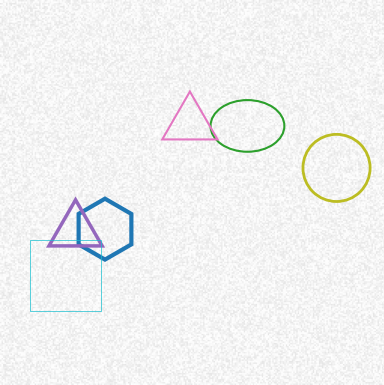[{"shape": "hexagon", "thickness": 3, "radius": 0.4, "center": [0.273, 0.405]}, {"shape": "oval", "thickness": 1.5, "radius": 0.48, "center": [0.643, 0.673]}, {"shape": "triangle", "thickness": 2.5, "radius": 0.4, "center": [0.196, 0.401]}, {"shape": "triangle", "thickness": 1.5, "radius": 0.41, "center": [0.493, 0.679]}, {"shape": "circle", "thickness": 2, "radius": 0.44, "center": [0.874, 0.564]}, {"shape": "square", "thickness": 0.5, "radius": 0.46, "center": [0.171, 0.285]}]